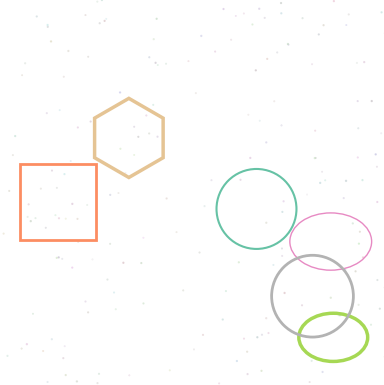[{"shape": "circle", "thickness": 1.5, "radius": 0.52, "center": [0.666, 0.457]}, {"shape": "square", "thickness": 2, "radius": 0.49, "center": [0.15, 0.476]}, {"shape": "oval", "thickness": 1, "radius": 0.53, "center": [0.859, 0.373]}, {"shape": "oval", "thickness": 2.5, "radius": 0.45, "center": [0.866, 0.124]}, {"shape": "hexagon", "thickness": 2.5, "radius": 0.51, "center": [0.335, 0.642]}, {"shape": "circle", "thickness": 2, "radius": 0.53, "center": [0.812, 0.231]}]